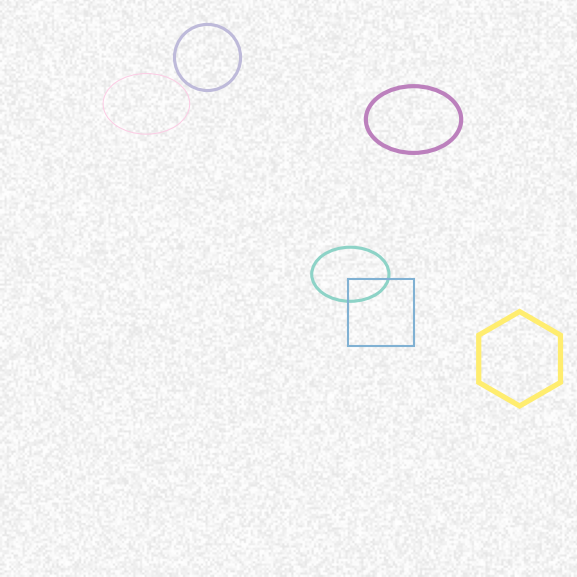[{"shape": "oval", "thickness": 1.5, "radius": 0.33, "center": [0.607, 0.524]}, {"shape": "circle", "thickness": 1.5, "radius": 0.29, "center": [0.359, 0.9]}, {"shape": "square", "thickness": 1, "radius": 0.29, "center": [0.66, 0.458]}, {"shape": "oval", "thickness": 0.5, "radius": 0.37, "center": [0.253, 0.819]}, {"shape": "oval", "thickness": 2, "radius": 0.41, "center": [0.716, 0.792]}, {"shape": "hexagon", "thickness": 2.5, "radius": 0.41, "center": [0.9, 0.378]}]